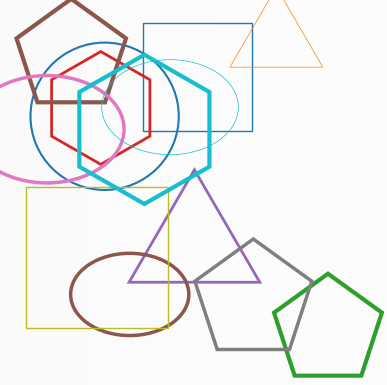[{"shape": "circle", "thickness": 1.5, "radius": 0.96, "center": [0.27, 0.698]}, {"shape": "square", "thickness": 1, "radius": 0.7, "center": [0.509, 0.799]}, {"shape": "triangle", "thickness": 0.5, "radius": 0.69, "center": [0.713, 0.895]}, {"shape": "pentagon", "thickness": 3, "radius": 0.73, "center": [0.846, 0.143]}, {"shape": "hexagon", "thickness": 2, "radius": 0.73, "center": [0.26, 0.72]}, {"shape": "triangle", "thickness": 2, "radius": 0.97, "center": [0.502, 0.364]}, {"shape": "oval", "thickness": 2.5, "radius": 0.76, "center": [0.335, 0.235]}, {"shape": "pentagon", "thickness": 3, "radius": 0.74, "center": [0.184, 0.854]}, {"shape": "oval", "thickness": 2.5, "radius": 1.0, "center": [0.121, 0.664]}, {"shape": "pentagon", "thickness": 2.5, "radius": 0.79, "center": [0.654, 0.221]}, {"shape": "square", "thickness": 1, "radius": 0.92, "center": [0.251, 0.332]}, {"shape": "hexagon", "thickness": 3, "radius": 0.97, "center": [0.373, 0.664]}, {"shape": "oval", "thickness": 0.5, "radius": 0.88, "center": [0.439, 0.722]}]